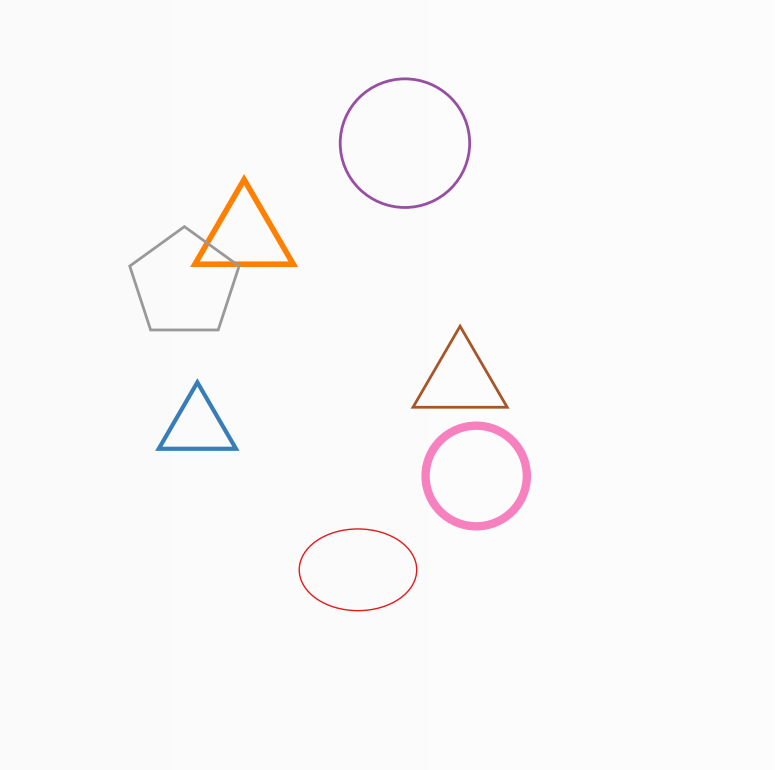[{"shape": "oval", "thickness": 0.5, "radius": 0.38, "center": [0.462, 0.26]}, {"shape": "triangle", "thickness": 1.5, "radius": 0.29, "center": [0.255, 0.446]}, {"shape": "circle", "thickness": 1, "radius": 0.42, "center": [0.522, 0.814]}, {"shape": "triangle", "thickness": 2, "radius": 0.37, "center": [0.315, 0.694]}, {"shape": "triangle", "thickness": 1, "radius": 0.35, "center": [0.594, 0.506]}, {"shape": "circle", "thickness": 3, "radius": 0.33, "center": [0.614, 0.382]}, {"shape": "pentagon", "thickness": 1, "radius": 0.37, "center": [0.238, 0.631]}]